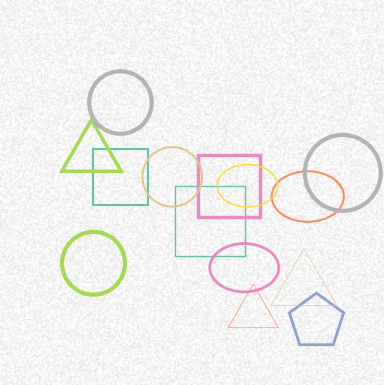[{"shape": "square", "thickness": 1.5, "radius": 0.36, "center": [0.313, 0.539]}, {"shape": "square", "thickness": 1, "radius": 0.45, "center": [0.546, 0.427]}, {"shape": "oval", "thickness": 1.5, "radius": 0.47, "center": [0.799, 0.49]}, {"shape": "triangle", "thickness": 0.5, "radius": 0.38, "center": [0.658, 0.187]}, {"shape": "pentagon", "thickness": 2, "radius": 0.37, "center": [0.822, 0.165]}, {"shape": "oval", "thickness": 2, "radius": 0.45, "center": [0.634, 0.305]}, {"shape": "square", "thickness": 2.5, "radius": 0.41, "center": [0.595, 0.517]}, {"shape": "triangle", "thickness": 2.5, "radius": 0.45, "center": [0.238, 0.6]}, {"shape": "circle", "thickness": 3, "radius": 0.41, "center": [0.243, 0.316]}, {"shape": "oval", "thickness": 1, "radius": 0.39, "center": [0.643, 0.517]}, {"shape": "triangle", "thickness": 0.5, "radius": 0.49, "center": [0.79, 0.256]}, {"shape": "circle", "thickness": 1.5, "radius": 0.39, "center": [0.447, 0.541]}, {"shape": "circle", "thickness": 3, "radius": 0.49, "center": [0.89, 0.551]}, {"shape": "circle", "thickness": 3, "radius": 0.41, "center": [0.313, 0.734]}]